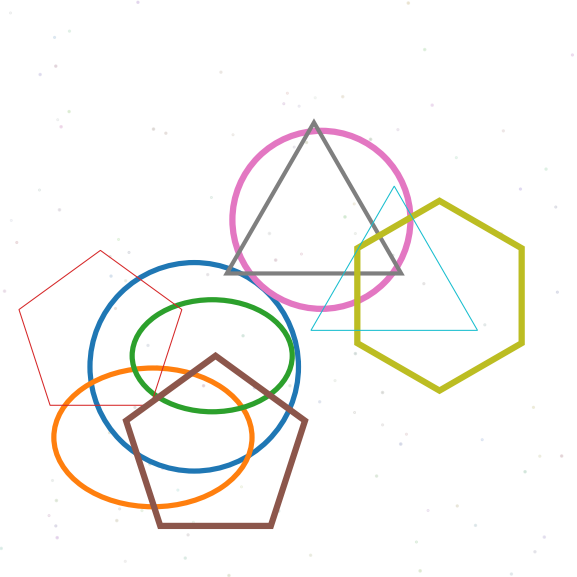[{"shape": "circle", "thickness": 2.5, "radius": 0.9, "center": [0.336, 0.364]}, {"shape": "oval", "thickness": 2.5, "radius": 0.86, "center": [0.265, 0.242]}, {"shape": "oval", "thickness": 2.5, "radius": 0.69, "center": [0.367, 0.383]}, {"shape": "pentagon", "thickness": 0.5, "radius": 0.74, "center": [0.174, 0.417]}, {"shape": "pentagon", "thickness": 3, "radius": 0.81, "center": [0.373, 0.22]}, {"shape": "circle", "thickness": 3, "radius": 0.77, "center": [0.557, 0.618]}, {"shape": "triangle", "thickness": 2, "radius": 0.87, "center": [0.544, 0.613]}, {"shape": "hexagon", "thickness": 3, "radius": 0.82, "center": [0.761, 0.487]}, {"shape": "triangle", "thickness": 0.5, "radius": 0.83, "center": [0.683, 0.51]}]